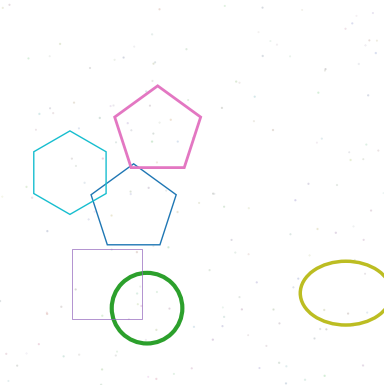[{"shape": "pentagon", "thickness": 1, "radius": 0.58, "center": [0.347, 0.458]}, {"shape": "circle", "thickness": 3, "radius": 0.46, "center": [0.382, 0.2]}, {"shape": "square", "thickness": 0.5, "radius": 0.45, "center": [0.278, 0.263]}, {"shape": "pentagon", "thickness": 2, "radius": 0.59, "center": [0.41, 0.66]}, {"shape": "oval", "thickness": 2.5, "radius": 0.59, "center": [0.898, 0.239]}, {"shape": "hexagon", "thickness": 1, "radius": 0.54, "center": [0.182, 0.552]}]